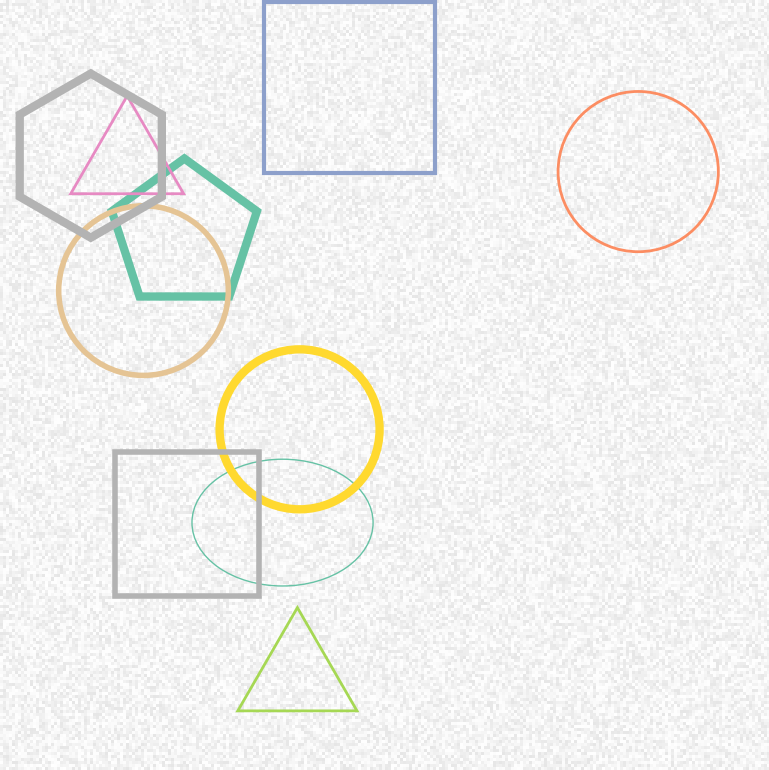[{"shape": "pentagon", "thickness": 3, "radius": 0.5, "center": [0.239, 0.695]}, {"shape": "oval", "thickness": 0.5, "radius": 0.59, "center": [0.367, 0.321]}, {"shape": "circle", "thickness": 1, "radius": 0.52, "center": [0.829, 0.777]}, {"shape": "square", "thickness": 1.5, "radius": 0.55, "center": [0.454, 0.886]}, {"shape": "triangle", "thickness": 1, "radius": 0.42, "center": [0.165, 0.791]}, {"shape": "triangle", "thickness": 1, "radius": 0.45, "center": [0.386, 0.122]}, {"shape": "circle", "thickness": 3, "radius": 0.52, "center": [0.389, 0.442]}, {"shape": "circle", "thickness": 2, "radius": 0.55, "center": [0.186, 0.623]}, {"shape": "hexagon", "thickness": 3, "radius": 0.53, "center": [0.118, 0.798]}, {"shape": "square", "thickness": 2, "radius": 0.47, "center": [0.243, 0.319]}]